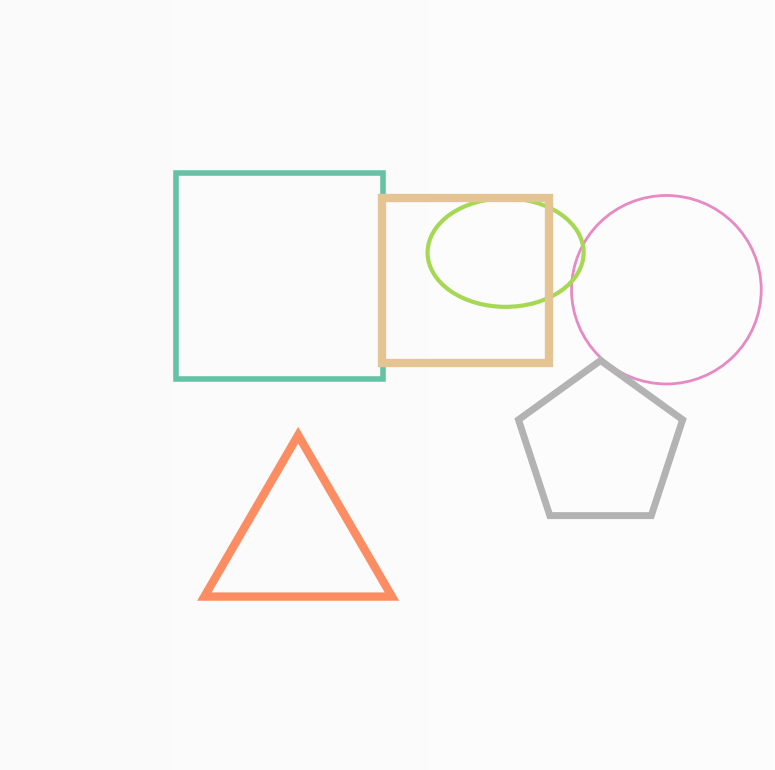[{"shape": "square", "thickness": 2, "radius": 0.67, "center": [0.361, 0.642]}, {"shape": "triangle", "thickness": 3, "radius": 0.7, "center": [0.385, 0.295]}, {"shape": "circle", "thickness": 1, "radius": 0.61, "center": [0.86, 0.624]}, {"shape": "oval", "thickness": 1.5, "radius": 0.5, "center": [0.652, 0.672]}, {"shape": "square", "thickness": 3, "radius": 0.54, "center": [0.6, 0.636]}, {"shape": "pentagon", "thickness": 2.5, "radius": 0.56, "center": [0.775, 0.42]}]